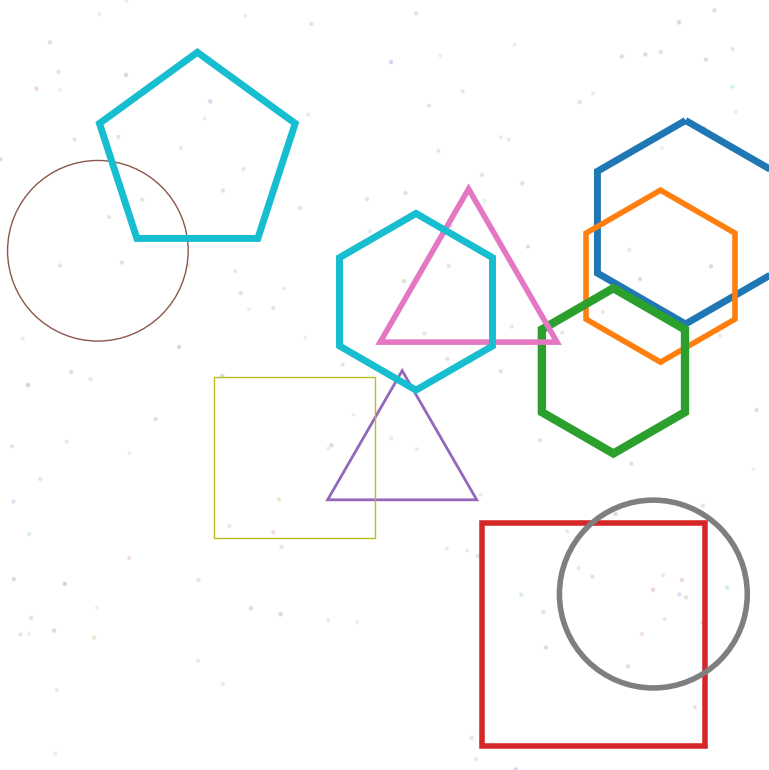[{"shape": "hexagon", "thickness": 2.5, "radius": 0.66, "center": [0.89, 0.711]}, {"shape": "hexagon", "thickness": 2, "radius": 0.56, "center": [0.858, 0.641]}, {"shape": "hexagon", "thickness": 3, "radius": 0.54, "center": [0.797, 0.518]}, {"shape": "square", "thickness": 2, "radius": 0.72, "center": [0.771, 0.176]}, {"shape": "triangle", "thickness": 1, "radius": 0.56, "center": [0.522, 0.407]}, {"shape": "circle", "thickness": 0.5, "radius": 0.59, "center": [0.127, 0.674]}, {"shape": "triangle", "thickness": 2, "radius": 0.66, "center": [0.609, 0.622]}, {"shape": "circle", "thickness": 2, "radius": 0.61, "center": [0.849, 0.229]}, {"shape": "square", "thickness": 0.5, "radius": 0.52, "center": [0.382, 0.406]}, {"shape": "pentagon", "thickness": 2.5, "radius": 0.67, "center": [0.256, 0.798]}, {"shape": "hexagon", "thickness": 2.5, "radius": 0.57, "center": [0.54, 0.608]}]